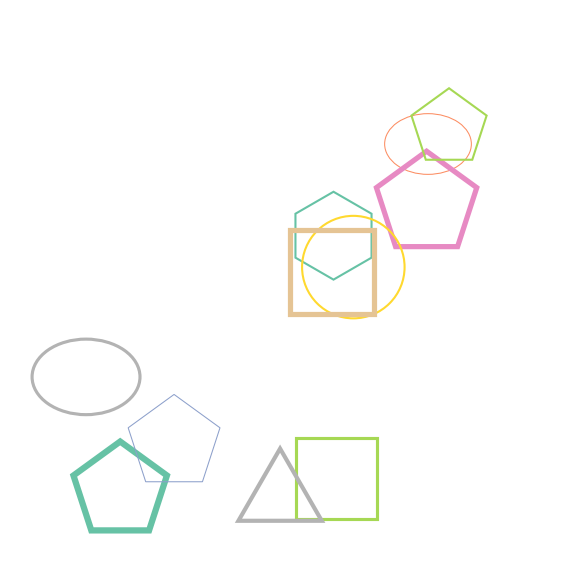[{"shape": "hexagon", "thickness": 1, "radius": 0.38, "center": [0.577, 0.591]}, {"shape": "pentagon", "thickness": 3, "radius": 0.43, "center": [0.208, 0.15]}, {"shape": "oval", "thickness": 0.5, "radius": 0.38, "center": [0.741, 0.75]}, {"shape": "pentagon", "thickness": 0.5, "radius": 0.42, "center": [0.301, 0.233]}, {"shape": "pentagon", "thickness": 2.5, "radius": 0.46, "center": [0.739, 0.646]}, {"shape": "square", "thickness": 1.5, "radius": 0.35, "center": [0.582, 0.171]}, {"shape": "pentagon", "thickness": 1, "radius": 0.34, "center": [0.778, 0.778]}, {"shape": "circle", "thickness": 1, "radius": 0.44, "center": [0.612, 0.537]}, {"shape": "square", "thickness": 2.5, "radius": 0.36, "center": [0.575, 0.529]}, {"shape": "triangle", "thickness": 2, "radius": 0.42, "center": [0.485, 0.139]}, {"shape": "oval", "thickness": 1.5, "radius": 0.47, "center": [0.149, 0.347]}]